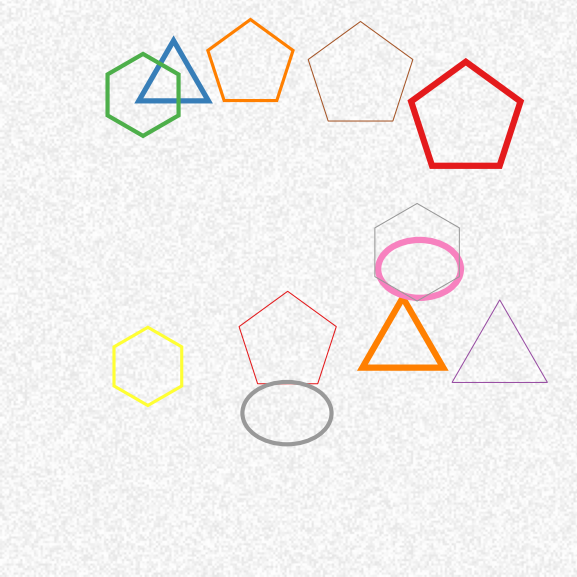[{"shape": "pentagon", "thickness": 0.5, "radius": 0.44, "center": [0.498, 0.406]}, {"shape": "pentagon", "thickness": 3, "radius": 0.5, "center": [0.807, 0.793]}, {"shape": "triangle", "thickness": 2.5, "radius": 0.35, "center": [0.301, 0.859]}, {"shape": "hexagon", "thickness": 2, "radius": 0.35, "center": [0.248, 0.835]}, {"shape": "triangle", "thickness": 0.5, "radius": 0.48, "center": [0.865, 0.385]}, {"shape": "triangle", "thickness": 3, "radius": 0.4, "center": [0.698, 0.403]}, {"shape": "pentagon", "thickness": 1.5, "radius": 0.39, "center": [0.434, 0.888]}, {"shape": "hexagon", "thickness": 1.5, "radius": 0.34, "center": [0.256, 0.365]}, {"shape": "pentagon", "thickness": 0.5, "radius": 0.48, "center": [0.624, 0.867]}, {"shape": "oval", "thickness": 3, "radius": 0.36, "center": [0.726, 0.534]}, {"shape": "oval", "thickness": 2, "radius": 0.39, "center": [0.497, 0.284]}, {"shape": "hexagon", "thickness": 0.5, "radius": 0.42, "center": [0.722, 0.562]}]